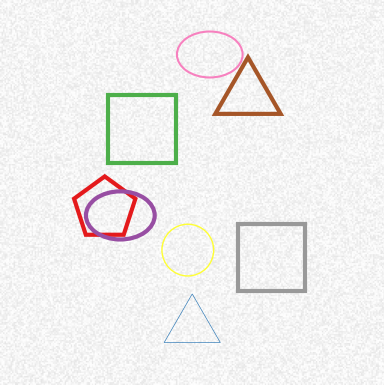[{"shape": "pentagon", "thickness": 3, "radius": 0.42, "center": [0.272, 0.458]}, {"shape": "triangle", "thickness": 0.5, "radius": 0.42, "center": [0.499, 0.152]}, {"shape": "square", "thickness": 3, "radius": 0.44, "center": [0.37, 0.665]}, {"shape": "oval", "thickness": 3, "radius": 0.45, "center": [0.313, 0.44]}, {"shape": "circle", "thickness": 1, "radius": 0.34, "center": [0.488, 0.35]}, {"shape": "triangle", "thickness": 3, "radius": 0.49, "center": [0.644, 0.753]}, {"shape": "oval", "thickness": 1.5, "radius": 0.43, "center": [0.545, 0.858]}, {"shape": "square", "thickness": 3, "radius": 0.44, "center": [0.705, 0.33]}]